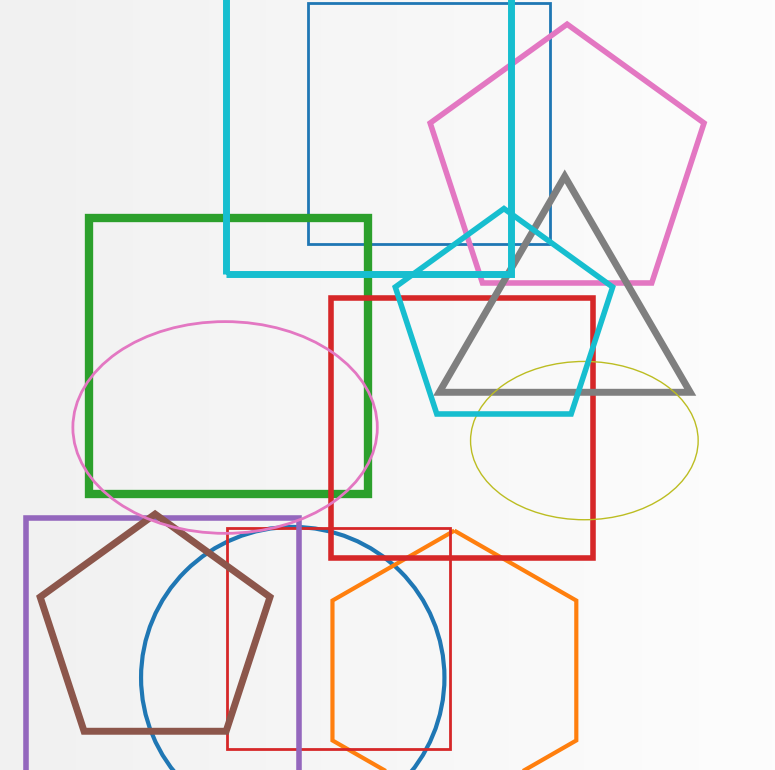[{"shape": "circle", "thickness": 1.5, "radius": 0.98, "center": [0.378, 0.12]}, {"shape": "square", "thickness": 1, "radius": 0.78, "center": [0.554, 0.84]}, {"shape": "hexagon", "thickness": 1.5, "radius": 0.91, "center": [0.586, 0.129]}, {"shape": "square", "thickness": 3, "radius": 0.9, "center": [0.295, 0.538]}, {"shape": "square", "thickness": 1, "radius": 0.72, "center": [0.437, 0.17]}, {"shape": "square", "thickness": 2, "radius": 0.84, "center": [0.596, 0.444]}, {"shape": "square", "thickness": 2, "radius": 0.88, "center": [0.21, 0.151]}, {"shape": "pentagon", "thickness": 2.5, "radius": 0.78, "center": [0.2, 0.176]}, {"shape": "pentagon", "thickness": 2, "radius": 0.93, "center": [0.732, 0.783]}, {"shape": "oval", "thickness": 1, "radius": 0.98, "center": [0.29, 0.445]}, {"shape": "triangle", "thickness": 2.5, "radius": 0.93, "center": [0.729, 0.584]}, {"shape": "oval", "thickness": 0.5, "radius": 0.73, "center": [0.754, 0.428]}, {"shape": "pentagon", "thickness": 2, "radius": 0.74, "center": [0.65, 0.582]}, {"shape": "square", "thickness": 2.5, "radius": 0.92, "center": [0.475, 0.828]}]